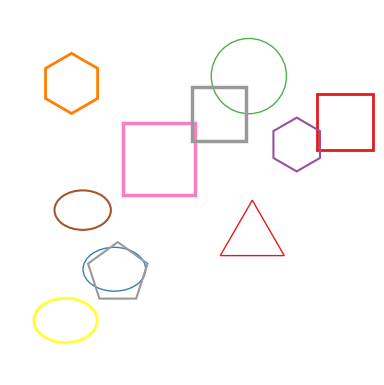[{"shape": "triangle", "thickness": 1, "radius": 0.48, "center": [0.655, 0.384]}, {"shape": "square", "thickness": 2, "radius": 0.36, "center": [0.895, 0.683]}, {"shape": "oval", "thickness": 1, "radius": 0.41, "center": [0.297, 0.301]}, {"shape": "circle", "thickness": 1, "radius": 0.49, "center": [0.646, 0.802]}, {"shape": "hexagon", "thickness": 1.5, "radius": 0.35, "center": [0.771, 0.625]}, {"shape": "hexagon", "thickness": 2, "radius": 0.39, "center": [0.186, 0.783]}, {"shape": "oval", "thickness": 2, "radius": 0.41, "center": [0.17, 0.168]}, {"shape": "oval", "thickness": 1.5, "radius": 0.37, "center": [0.215, 0.454]}, {"shape": "square", "thickness": 2.5, "radius": 0.47, "center": [0.414, 0.588]}, {"shape": "pentagon", "thickness": 1.5, "radius": 0.41, "center": [0.306, 0.29]}, {"shape": "square", "thickness": 2.5, "radius": 0.36, "center": [0.569, 0.704]}]